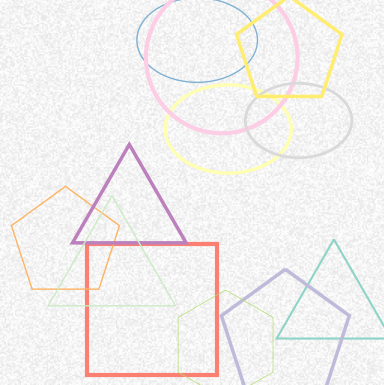[{"shape": "triangle", "thickness": 1.5, "radius": 0.86, "center": [0.867, 0.206]}, {"shape": "oval", "thickness": 2.5, "radius": 0.82, "center": [0.593, 0.665]}, {"shape": "pentagon", "thickness": 2.5, "radius": 0.87, "center": [0.741, 0.126]}, {"shape": "square", "thickness": 3, "radius": 0.85, "center": [0.394, 0.197]}, {"shape": "oval", "thickness": 1, "radius": 0.78, "center": [0.512, 0.896]}, {"shape": "pentagon", "thickness": 1, "radius": 0.74, "center": [0.17, 0.368]}, {"shape": "hexagon", "thickness": 0.5, "radius": 0.71, "center": [0.586, 0.104]}, {"shape": "circle", "thickness": 3, "radius": 0.98, "center": [0.576, 0.851]}, {"shape": "oval", "thickness": 2, "radius": 0.69, "center": [0.776, 0.687]}, {"shape": "triangle", "thickness": 2.5, "radius": 0.85, "center": [0.336, 0.454]}, {"shape": "triangle", "thickness": 1, "radius": 0.95, "center": [0.291, 0.301]}, {"shape": "pentagon", "thickness": 2.5, "radius": 0.72, "center": [0.751, 0.866]}]